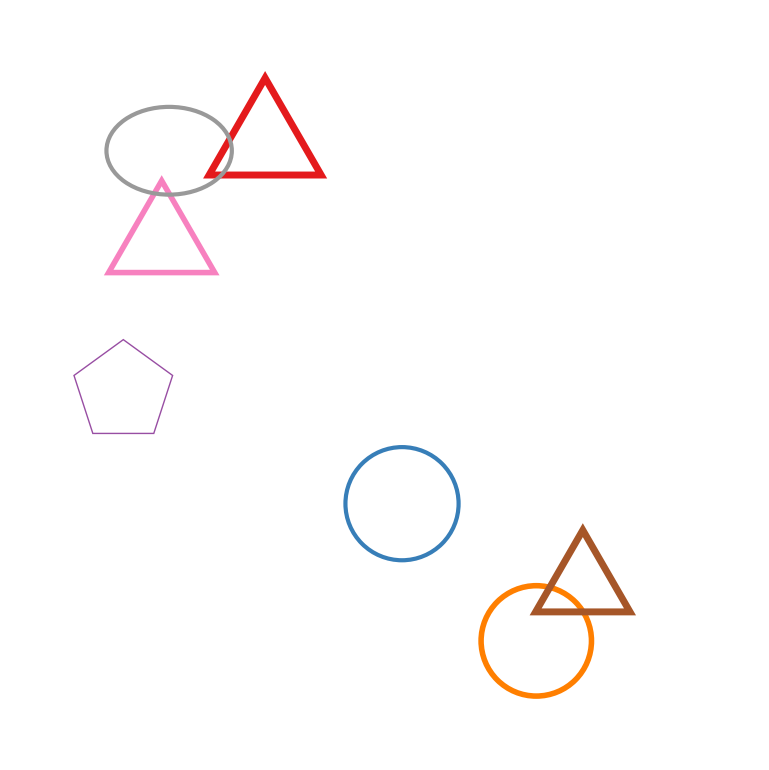[{"shape": "triangle", "thickness": 2.5, "radius": 0.42, "center": [0.344, 0.815]}, {"shape": "circle", "thickness": 1.5, "radius": 0.37, "center": [0.522, 0.346]}, {"shape": "pentagon", "thickness": 0.5, "radius": 0.34, "center": [0.16, 0.492]}, {"shape": "circle", "thickness": 2, "radius": 0.36, "center": [0.696, 0.168]}, {"shape": "triangle", "thickness": 2.5, "radius": 0.35, "center": [0.757, 0.241]}, {"shape": "triangle", "thickness": 2, "radius": 0.4, "center": [0.21, 0.686]}, {"shape": "oval", "thickness": 1.5, "radius": 0.41, "center": [0.22, 0.804]}]